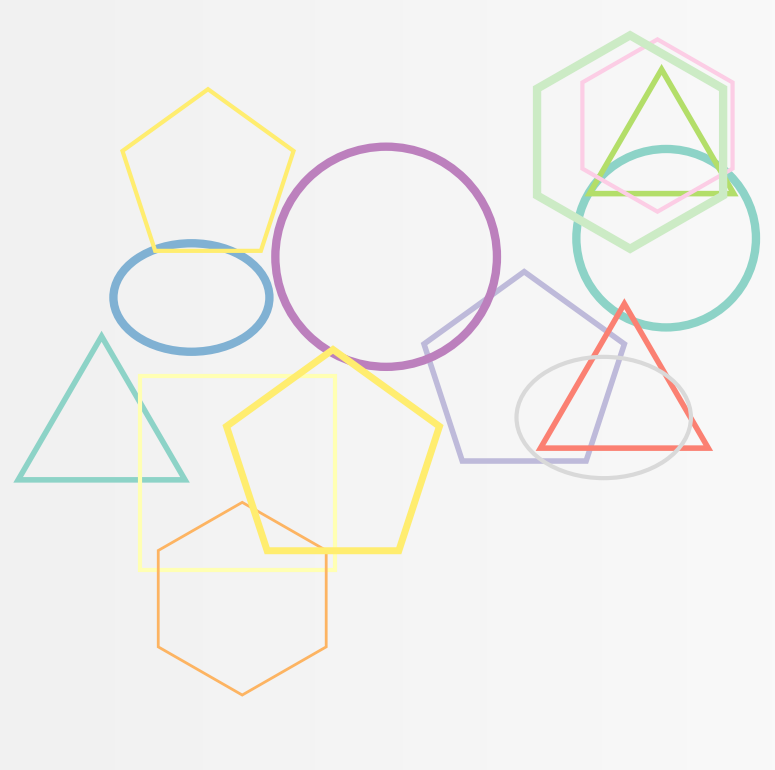[{"shape": "circle", "thickness": 3, "radius": 0.58, "center": [0.86, 0.691]}, {"shape": "triangle", "thickness": 2, "radius": 0.62, "center": [0.131, 0.439]}, {"shape": "square", "thickness": 1.5, "radius": 0.63, "center": [0.307, 0.386]}, {"shape": "pentagon", "thickness": 2, "radius": 0.68, "center": [0.676, 0.511]}, {"shape": "triangle", "thickness": 2, "radius": 0.63, "center": [0.806, 0.481]}, {"shape": "oval", "thickness": 3, "radius": 0.5, "center": [0.247, 0.614]}, {"shape": "hexagon", "thickness": 1, "radius": 0.63, "center": [0.313, 0.222]}, {"shape": "triangle", "thickness": 2, "radius": 0.54, "center": [0.854, 0.802]}, {"shape": "hexagon", "thickness": 1.5, "radius": 0.56, "center": [0.848, 0.837]}, {"shape": "oval", "thickness": 1.5, "radius": 0.56, "center": [0.779, 0.458]}, {"shape": "circle", "thickness": 3, "radius": 0.71, "center": [0.498, 0.667]}, {"shape": "hexagon", "thickness": 3, "radius": 0.69, "center": [0.813, 0.816]}, {"shape": "pentagon", "thickness": 1.5, "radius": 0.58, "center": [0.268, 0.768]}, {"shape": "pentagon", "thickness": 2.5, "radius": 0.72, "center": [0.43, 0.402]}]